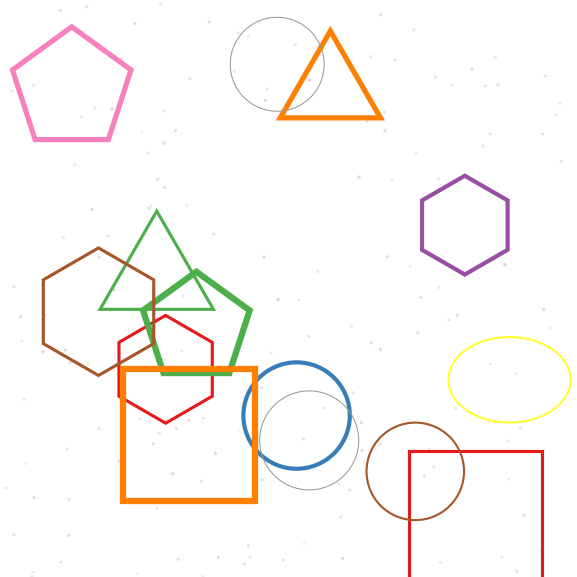[{"shape": "hexagon", "thickness": 1.5, "radius": 0.47, "center": [0.287, 0.36]}, {"shape": "square", "thickness": 1.5, "radius": 0.57, "center": [0.823, 0.103]}, {"shape": "circle", "thickness": 2, "radius": 0.46, "center": [0.514, 0.28]}, {"shape": "pentagon", "thickness": 3, "radius": 0.49, "center": [0.34, 0.432]}, {"shape": "triangle", "thickness": 1.5, "radius": 0.57, "center": [0.271, 0.52]}, {"shape": "hexagon", "thickness": 2, "radius": 0.43, "center": [0.805, 0.609]}, {"shape": "triangle", "thickness": 2.5, "radius": 0.5, "center": [0.572, 0.845]}, {"shape": "square", "thickness": 3, "radius": 0.57, "center": [0.328, 0.245]}, {"shape": "oval", "thickness": 1, "radius": 0.53, "center": [0.882, 0.341]}, {"shape": "hexagon", "thickness": 1.5, "radius": 0.55, "center": [0.171, 0.459]}, {"shape": "circle", "thickness": 1, "radius": 0.42, "center": [0.719, 0.183]}, {"shape": "pentagon", "thickness": 2.5, "radius": 0.54, "center": [0.124, 0.845]}, {"shape": "circle", "thickness": 0.5, "radius": 0.43, "center": [0.535, 0.237]}, {"shape": "circle", "thickness": 0.5, "radius": 0.41, "center": [0.48, 0.888]}]